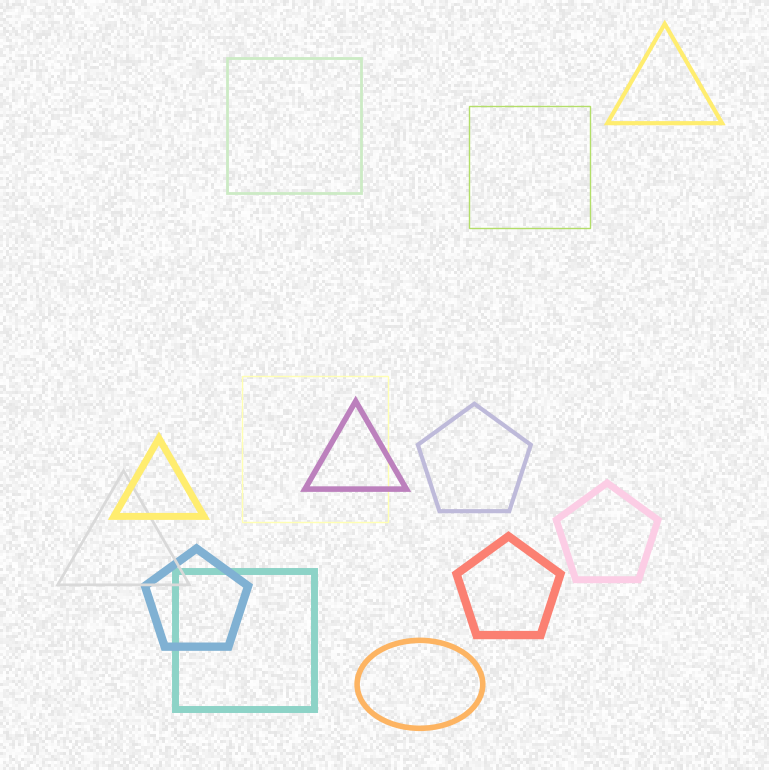[{"shape": "square", "thickness": 2.5, "radius": 0.45, "center": [0.317, 0.169]}, {"shape": "square", "thickness": 0.5, "radius": 0.47, "center": [0.409, 0.417]}, {"shape": "pentagon", "thickness": 1.5, "radius": 0.39, "center": [0.616, 0.399]}, {"shape": "pentagon", "thickness": 3, "radius": 0.35, "center": [0.66, 0.233]}, {"shape": "pentagon", "thickness": 3, "radius": 0.35, "center": [0.255, 0.217]}, {"shape": "oval", "thickness": 2, "radius": 0.41, "center": [0.545, 0.111]}, {"shape": "square", "thickness": 0.5, "radius": 0.39, "center": [0.688, 0.783]}, {"shape": "pentagon", "thickness": 2.5, "radius": 0.35, "center": [0.789, 0.303]}, {"shape": "triangle", "thickness": 1, "radius": 0.49, "center": [0.161, 0.29]}, {"shape": "triangle", "thickness": 2, "radius": 0.38, "center": [0.462, 0.403]}, {"shape": "square", "thickness": 1, "radius": 0.44, "center": [0.382, 0.837]}, {"shape": "triangle", "thickness": 1.5, "radius": 0.43, "center": [0.863, 0.883]}, {"shape": "triangle", "thickness": 2.5, "radius": 0.34, "center": [0.206, 0.363]}]